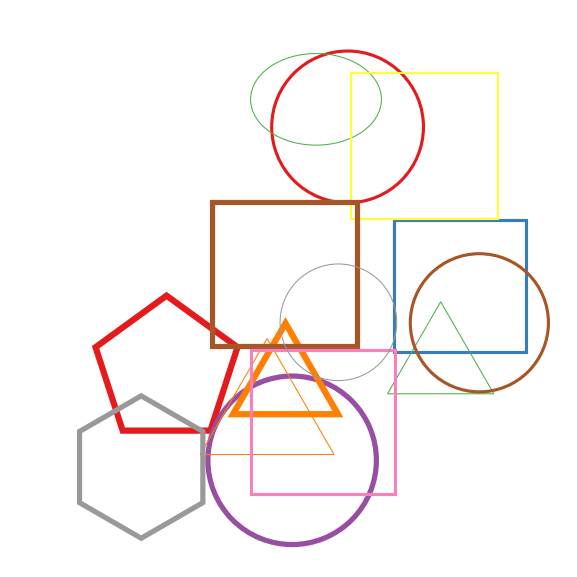[{"shape": "pentagon", "thickness": 3, "radius": 0.65, "center": [0.288, 0.358]}, {"shape": "circle", "thickness": 1.5, "radius": 0.66, "center": [0.602, 0.779]}, {"shape": "square", "thickness": 1.5, "radius": 0.57, "center": [0.797, 0.504]}, {"shape": "oval", "thickness": 0.5, "radius": 0.57, "center": [0.547, 0.827]}, {"shape": "triangle", "thickness": 0.5, "radius": 0.53, "center": [0.763, 0.37]}, {"shape": "circle", "thickness": 2.5, "radius": 0.73, "center": [0.506, 0.202]}, {"shape": "triangle", "thickness": 3, "radius": 0.52, "center": [0.494, 0.334]}, {"shape": "triangle", "thickness": 0.5, "radius": 0.67, "center": [0.463, 0.279]}, {"shape": "square", "thickness": 1, "radius": 0.64, "center": [0.736, 0.746]}, {"shape": "square", "thickness": 2.5, "radius": 0.63, "center": [0.493, 0.525]}, {"shape": "circle", "thickness": 1.5, "radius": 0.6, "center": [0.83, 0.44]}, {"shape": "square", "thickness": 1.5, "radius": 0.62, "center": [0.559, 0.268]}, {"shape": "circle", "thickness": 0.5, "radius": 0.5, "center": [0.586, 0.441]}, {"shape": "hexagon", "thickness": 2.5, "radius": 0.62, "center": [0.244, 0.19]}]